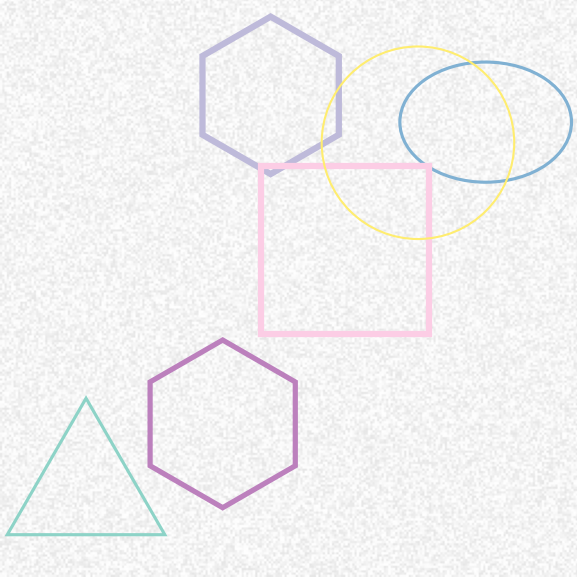[{"shape": "triangle", "thickness": 1.5, "radius": 0.79, "center": [0.149, 0.152]}, {"shape": "hexagon", "thickness": 3, "radius": 0.68, "center": [0.469, 0.834]}, {"shape": "oval", "thickness": 1.5, "radius": 0.74, "center": [0.841, 0.788]}, {"shape": "square", "thickness": 3, "radius": 0.73, "center": [0.597, 0.567]}, {"shape": "hexagon", "thickness": 2.5, "radius": 0.73, "center": [0.386, 0.265]}, {"shape": "circle", "thickness": 1, "radius": 0.83, "center": [0.724, 0.752]}]